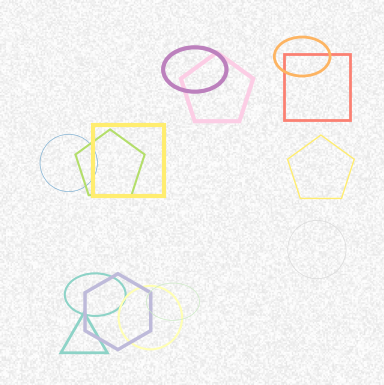[{"shape": "oval", "thickness": 1.5, "radius": 0.4, "center": [0.247, 0.235]}, {"shape": "triangle", "thickness": 2, "radius": 0.35, "center": [0.219, 0.118]}, {"shape": "circle", "thickness": 1.5, "radius": 0.41, "center": [0.391, 0.175]}, {"shape": "hexagon", "thickness": 2.5, "radius": 0.49, "center": [0.306, 0.19]}, {"shape": "square", "thickness": 2, "radius": 0.43, "center": [0.824, 0.773]}, {"shape": "circle", "thickness": 0.5, "radius": 0.37, "center": [0.178, 0.577]}, {"shape": "oval", "thickness": 2, "radius": 0.36, "center": [0.785, 0.853]}, {"shape": "pentagon", "thickness": 1.5, "radius": 0.47, "center": [0.286, 0.569]}, {"shape": "pentagon", "thickness": 3, "radius": 0.49, "center": [0.564, 0.765]}, {"shape": "circle", "thickness": 0.5, "radius": 0.38, "center": [0.823, 0.352]}, {"shape": "oval", "thickness": 3, "radius": 0.41, "center": [0.506, 0.819]}, {"shape": "oval", "thickness": 0.5, "radius": 0.35, "center": [0.449, 0.216]}, {"shape": "square", "thickness": 3, "radius": 0.46, "center": [0.333, 0.584]}, {"shape": "pentagon", "thickness": 1, "radius": 0.46, "center": [0.833, 0.558]}]